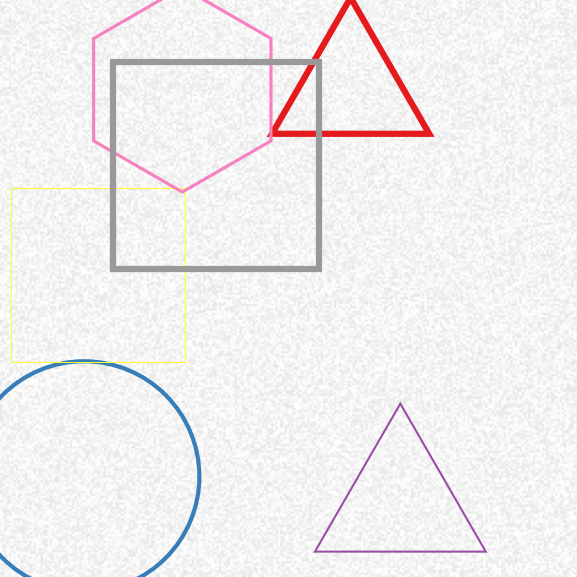[{"shape": "triangle", "thickness": 3, "radius": 0.79, "center": [0.607, 0.846]}, {"shape": "circle", "thickness": 2, "radius": 1.0, "center": [0.146, 0.174]}, {"shape": "triangle", "thickness": 1, "radius": 0.85, "center": [0.693, 0.129]}, {"shape": "square", "thickness": 0.5, "radius": 0.75, "center": [0.17, 0.523]}, {"shape": "hexagon", "thickness": 1.5, "radius": 0.89, "center": [0.316, 0.844]}, {"shape": "square", "thickness": 3, "radius": 0.89, "center": [0.374, 0.713]}]